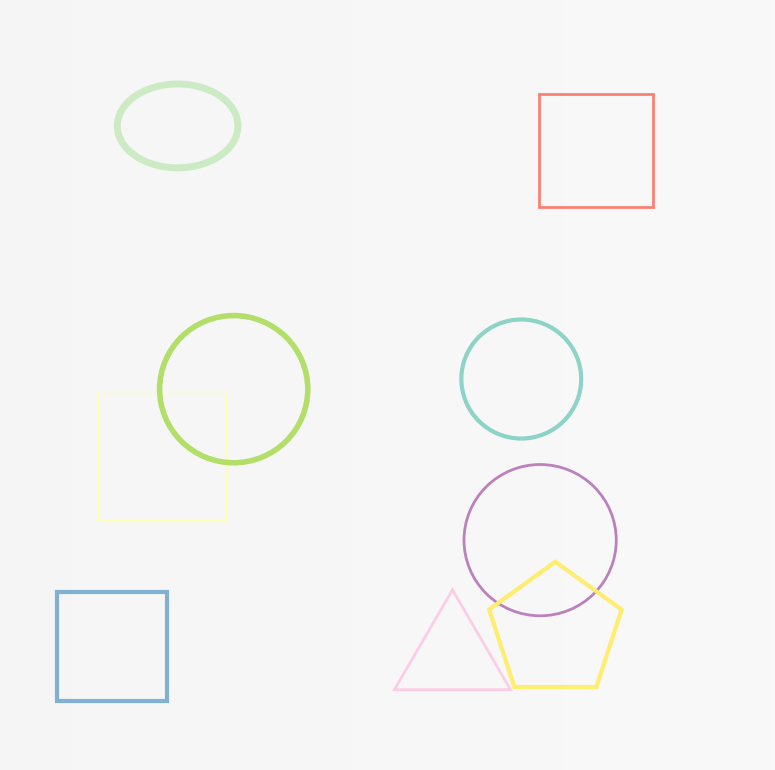[{"shape": "circle", "thickness": 1.5, "radius": 0.39, "center": [0.673, 0.508]}, {"shape": "square", "thickness": 0.5, "radius": 0.41, "center": [0.209, 0.407]}, {"shape": "square", "thickness": 1, "radius": 0.37, "center": [0.769, 0.805]}, {"shape": "square", "thickness": 1.5, "radius": 0.35, "center": [0.144, 0.161]}, {"shape": "circle", "thickness": 2, "radius": 0.48, "center": [0.302, 0.495]}, {"shape": "triangle", "thickness": 1, "radius": 0.43, "center": [0.584, 0.148]}, {"shape": "circle", "thickness": 1, "radius": 0.49, "center": [0.697, 0.298]}, {"shape": "oval", "thickness": 2.5, "radius": 0.39, "center": [0.229, 0.836]}, {"shape": "pentagon", "thickness": 1.5, "radius": 0.45, "center": [0.717, 0.181]}]